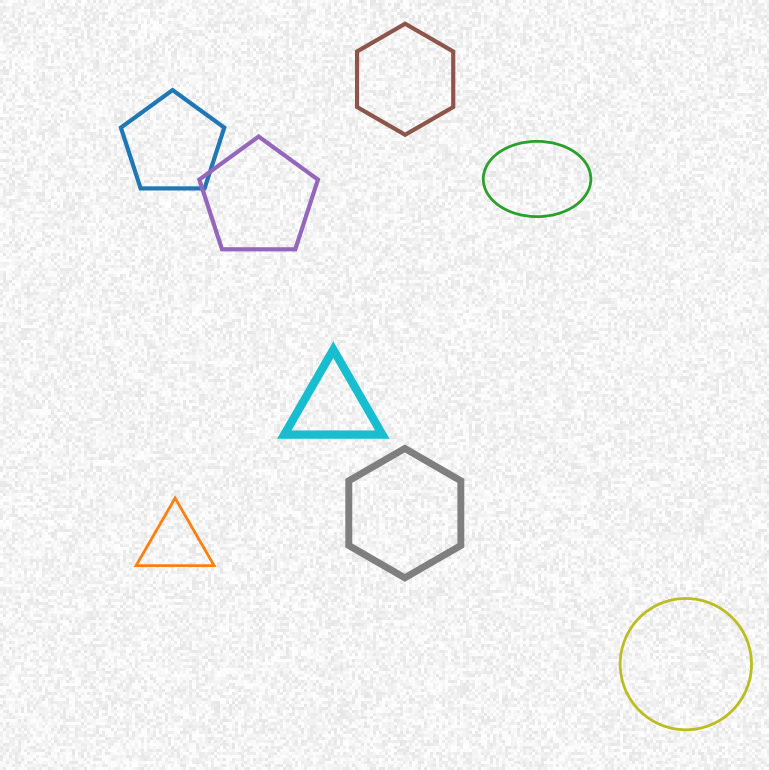[{"shape": "pentagon", "thickness": 1.5, "radius": 0.35, "center": [0.224, 0.812]}, {"shape": "triangle", "thickness": 1, "radius": 0.29, "center": [0.227, 0.295]}, {"shape": "oval", "thickness": 1, "radius": 0.35, "center": [0.697, 0.768]}, {"shape": "pentagon", "thickness": 1.5, "radius": 0.4, "center": [0.336, 0.742]}, {"shape": "hexagon", "thickness": 1.5, "radius": 0.36, "center": [0.526, 0.897]}, {"shape": "hexagon", "thickness": 2.5, "radius": 0.42, "center": [0.526, 0.334]}, {"shape": "circle", "thickness": 1, "radius": 0.43, "center": [0.891, 0.137]}, {"shape": "triangle", "thickness": 3, "radius": 0.37, "center": [0.433, 0.472]}]